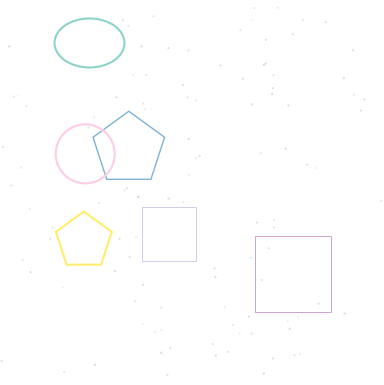[{"shape": "oval", "thickness": 1.5, "radius": 0.45, "center": [0.232, 0.888]}, {"shape": "square", "thickness": 0.5, "radius": 0.35, "center": [0.439, 0.392]}, {"shape": "pentagon", "thickness": 1, "radius": 0.49, "center": [0.335, 0.613]}, {"shape": "circle", "thickness": 1.5, "radius": 0.38, "center": [0.221, 0.6]}, {"shape": "square", "thickness": 0.5, "radius": 0.49, "center": [0.762, 0.287]}, {"shape": "pentagon", "thickness": 1.5, "radius": 0.38, "center": [0.218, 0.374]}]